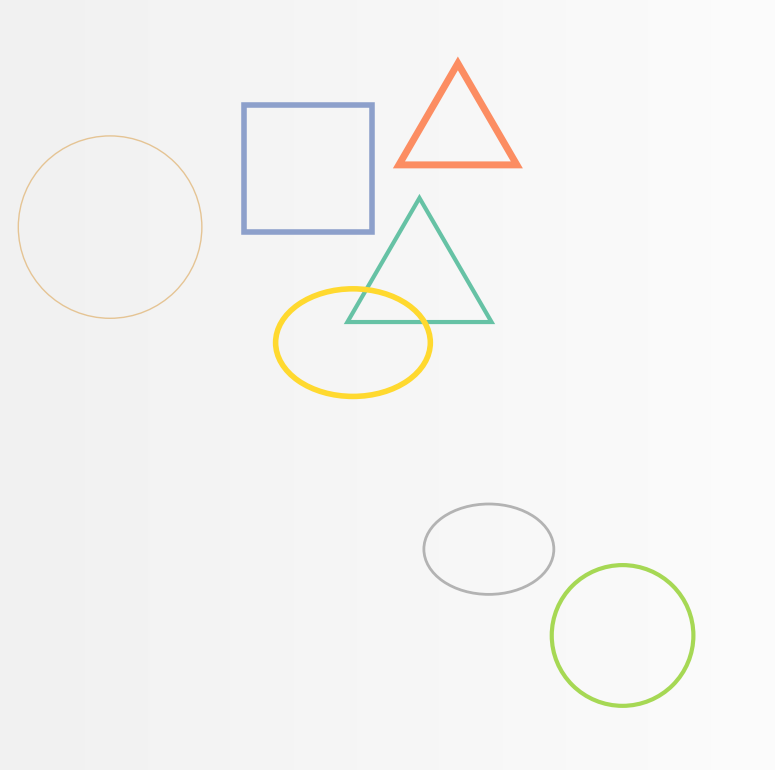[{"shape": "triangle", "thickness": 1.5, "radius": 0.54, "center": [0.541, 0.635]}, {"shape": "triangle", "thickness": 2.5, "radius": 0.44, "center": [0.591, 0.83]}, {"shape": "square", "thickness": 2, "radius": 0.41, "center": [0.398, 0.781]}, {"shape": "circle", "thickness": 1.5, "radius": 0.46, "center": [0.803, 0.175]}, {"shape": "oval", "thickness": 2, "radius": 0.5, "center": [0.455, 0.555]}, {"shape": "circle", "thickness": 0.5, "radius": 0.59, "center": [0.142, 0.705]}, {"shape": "oval", "thickness": 1, "radius": 0.42, "center": [0.631, 0.287]}]